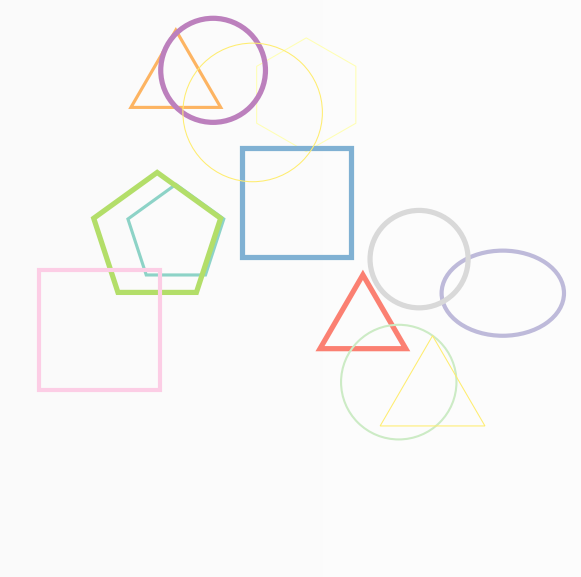[{"shape": "pentagon", "thickness": 1.5, "radius": 0.43, "center": [0.303, 0.593]}, {"shape": "hexagon", "thickness": 0.5, "radius": 0.49, "center": [0.527, 0.835]}, {"shape": "oval", "thickness": 2, "radius": 0.53, "center": [0.865, 0.491]}, {"shape": "triangle", "thickness": 2.5, "radius": 0.43, "center": [0.624, 0.438]}, {"shape": "square", "thickness": 2.5, "radius": 0.47, "center": [0.51, 0.649]}, {"shape": "triangle", "thickness": 1.5, "radius": 0.45, "center": [0.303, 0.858]}, {"shape": "pentagon", "thickness": 2.5, "radius": 0.57, "center": [0.27, 0.586]}, {"shape": "square", "thickness": 2, "radius": 0.52, "center": [0.171, 0.428]}, {"shape": "circle", "thickness": 2.5, "radius": 0.42, "center": [0.721, 0.55]}, {"shape": "circle", "thickness": 2.5, "radius": 0.45, "center": [0.367, 0.877]}, {"shape": "circle", "thickness": 1, "radius": 0.5, "center": [0.686, 0.337]}, {"shape": "triangle", "thickness": 0.5, "radius": 0.52, "center": [0.744, 0.314]}, {"shape": "circle", "thickness": 0.5, "radius": 0.6, "center": [0.435, 0.804]}]